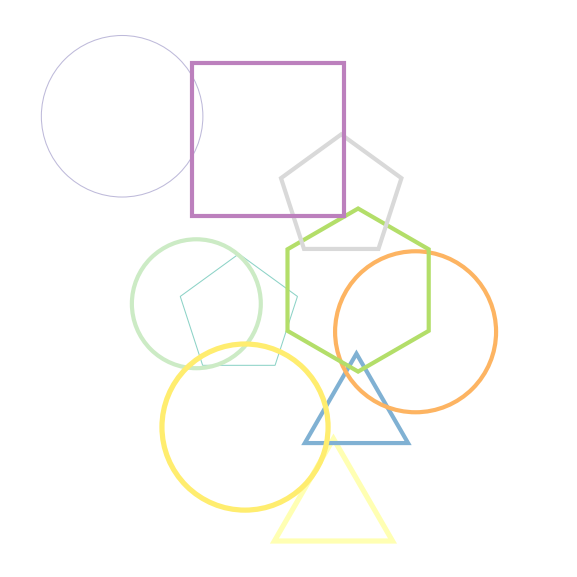[{"shape": "pentagon", "thickness": 0.5, "radius": 0.53, "center": [0.414, 0.453]}, {"shape": "triangle", "thickness": 2.5, "radius": 0.59, "center": [0.577, 0.121]}, {"shape": "circle", "thickness": 0.5, "radius": 0.7, "center": [0.211, 0.798]}, {"shape": "triangle", "thickness": 2, "radius": 0.52, "center": [0.617, 0.284]}, {"shape": "circle", "thickness": 2, "radius": 0.7, "center": [0.72, 0.425]}, {"shape": "hexagon", "thickness": 2, "radius": 0.71, "center": [0.62, 0.497]}, {"shape": "pentagon", "thickness": 2, "radius": 0.55, "center": [0.591, 0.657]}, {"shape": "square", "thickness": 2, "radius": 0.66, "center": [0.464, 0.758]}, {"shape": "circle", "thickness": 2, "radius": 0.56, "center": [0.34, 0.473]}, {"shape": "circle", "thickness": 2.5, "radius": 0.72, "center": [0.424, 0.26]}]